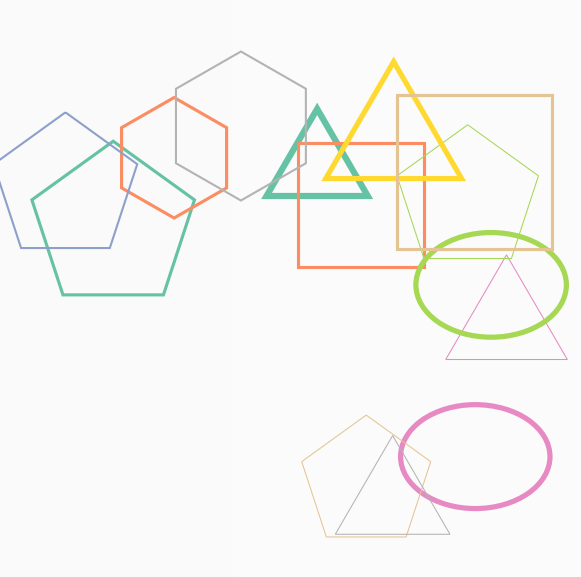[{"shape": "pentagon", "thickness": 1.5, "radius": 0.74, "center": [0.195, 0.608]}, {"shape": "triangle", "thickness": 3, "radius": 0.5, "center": [0.546, 0.71]}, {"shape": "square", "thickness": 1.5, "radius": 0.54, "center": [0.621, 0.644]}, {"shape": "hexagon", "thickness": 1.5, "radius": 0.52, "center": [0.3, 0.726]}, {"shape": "pentagon", "thickness": 1, "radius": 0.65, "center": [0.113, 0.675]}, {"shape": "oval", "thickness": 2.5, "radius": 0.64, "center": [0.818, 0.208]}, {"shape": "triangle", "thickness": 0.5, "radius": 0.6, "center": [0.871, 0.437]}, {"shape": "pentagon", "thickness": 0.5, "radius": 0.64, "center": [0.805, 0.655]}, {"shape": "oval", "thickness": 2.5, "radius": 0.65, "center": [0.845, 0.506]}, {"shape": "triangle", "thickness": 2.5, "radius": 0.67, "center": [0.677, 0.757]}, {"shape": "square", "thickness": 1.5, "radius": 0.67, "center": [0.817, 0.701]}, {"shape": "pentagon", "thickness": 0.5, "radius": 0.58, "center": [0.63, 0.164]}, {"shape": "hexagon", "thickness": 1, "radius": 0.65, "center": [0.414, 0.781]}, {"shape": "triangle", "thickness": 0.5, "radius": 0.57, "center": [0.675, 0.131]}]